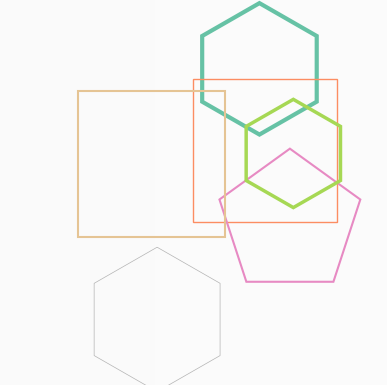[{"shape": "hexagon", "thickness": 3, "radius": 0.85, "center": [0.67, 0.821]}, {"shape": "square", "thickness": 1, "radius": 0.93, "center": [0.683, 0.609]}, {"shape": "pentagon", "thickness": 1.5, "radius": 0.96, "center": [0.748, 0.423]}, {"shape": "hexagon", "thickness": 2.5, "radius": 0.7, "center": [0.757, 0.601]}, {"shape": "square", "thickness": 1.5, "radius": 0.95, "center": [0.391, 0.575]}, {"shape": "hexagon", "thickness": 0.5, "radius": 0.94, "center": [0.405, 0.17]}]